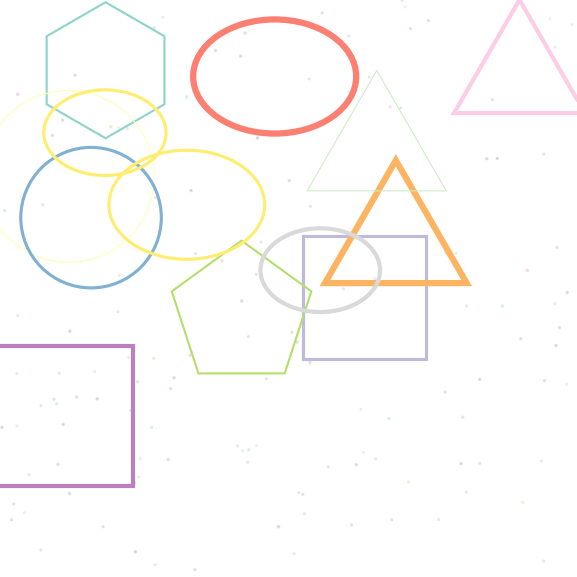[{"shape": "hexagon", "thickness": 1, "radius": 0.59, "center": [0.183, 0.878]}, {"shape": "circle", "thickness": 0.5, "radius": 0.74, "center": [0.118, 0.693]}, {"shape": "square", "thickness": 1.5, "radius": 0.53, "center": [0.631, 0.484]}, {"shape": "oval", "thickness": 3, "radius": 0.71, "center": [0.476, 0.867]}, {"shape": "circle", "thickness": 1.5, "radius": 0.61, "center": [0.158, 0.622]}, {"shape": "triangle", "thickness": 3, "radius": 0.71, "center": [0.685, 0.58]}, {"shape": "pentagon", "thickness": 1, "radius": 0.64, "center": [0.418, 0.455]}, {"shape": "triangle", "thickness": 2, "radius": 0.65, "center": [0.9, 0.869]}, {"shape": "oval", "thickness": 2, "radius": 0.52, "center": [0.555, 0.531]}, {"shape": "square", "thickness": 2, "radius": 0.6, "center": [0.11, 0.279]}, {"shape": "triangle", "thickness": 0.5, "radius": 0.7, "center": [0.652, 0.738]}, {"shape": "oval", "thickness": 1.5, "radius": 0.67, "center": [0.323, 0.645]}, {"shape": "oval", "thickness": 1.5, "radius": 0.53, "center": [0.182, 0.769]}]